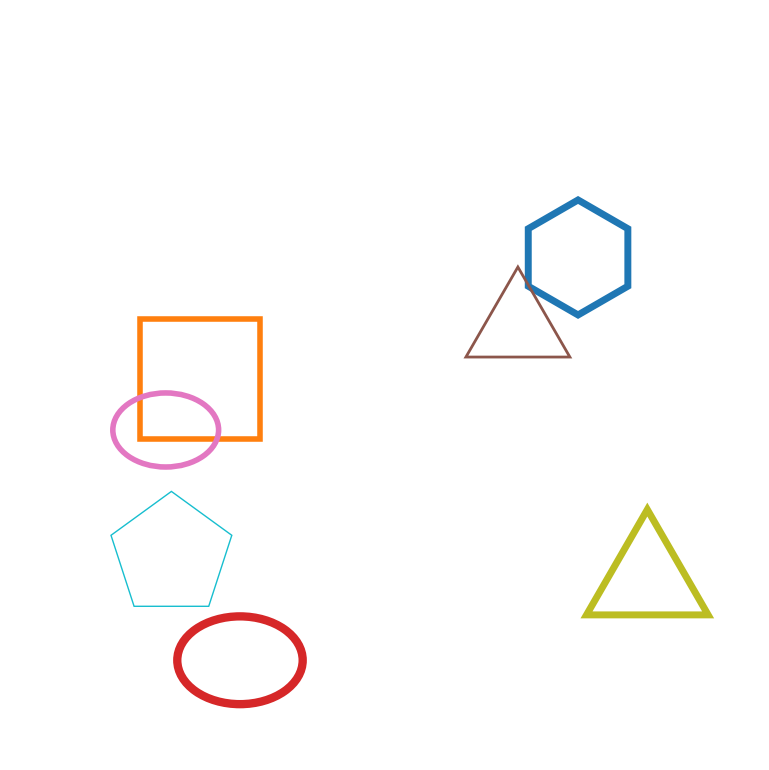[{"shape": "hexagon", "thickness": 2.5, "radius": 0.37, "center": [0.751, 0.666]}, {"shape": "square", "thickness": 2, "radius": 0.39, "center": [0.26, 0.508]}, {"shape": "oval", "thickness": 3, "radius": 0.41, "center": [0.312, 0.143]}, {"shape": "triangle", "thickness": 1, "radius": 0.39, "center": [0.673, 0.575]}, {"shape": "oval", "thickness": 2, "radius": 0.34, "center": [0.215, 0.442]}, {"shape": "triangle", "thickness": 2.5, "radius": 0.46, "center": [0.841, 0.247]}, {"shape": "pentagon", "thickness": 0.5, "radius": 0.41, "center": [0.223, 0.279]}]